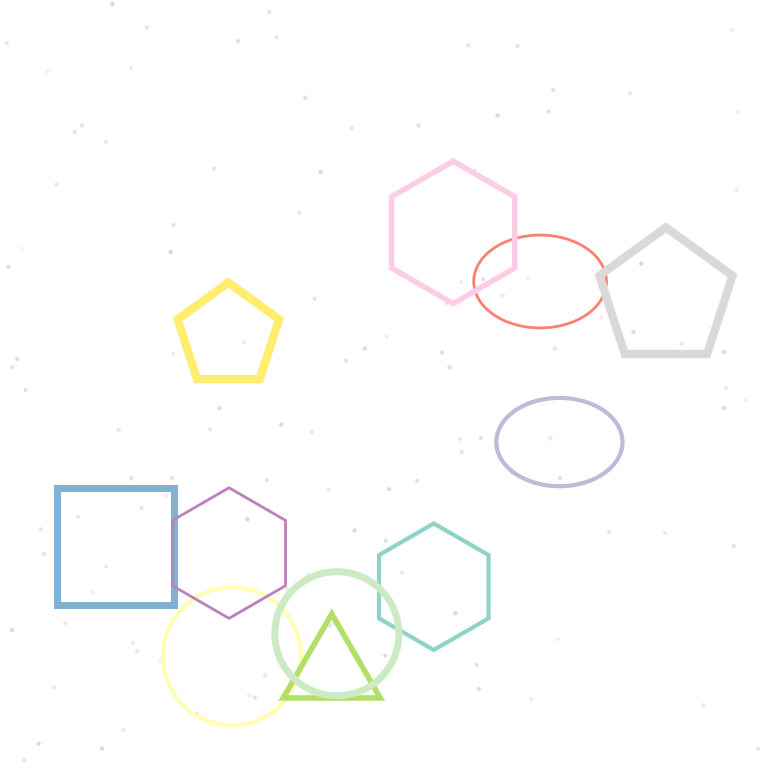[{"shape": "hexagon", "thickness": 1.5, "radius": 0.41, "center": [0.563, 0.238]}, {"shape": "circle", "thickness": 1.5, "radius": 0.45, "center": [0.301, 0.148]}, {"shape": "oval", "thickness": 1.5, "radius": 0.41, "center": [0.726, 0.426]}, {"shape": "oval", "thickness": 1, "radius": 0.43, "center": [0.701, 0.634]}, {"shape": "square", "thickness": 2.5, "radius": 0.38, "center": [0.15, 0.29]}, {"shape": "triangle", "thickness": 2, "radius": 0.36, "center": [0.431, 0.13]}, {"shape": "hexagon", "thickness": 2, "radius": 0.46, "center": [0.589, 0.698]}, {"shape": "pentagon", "thickness": 3, "radius": 0.45, "center": [0.865, 0.614]}, {"shape": "hexagon", "thickness": 1, "radius": 0.42, "center": [0.297, 0.282]}, {"shape": "circle", "thickness": 2.5, "radius": 0.4, "center": [0.437, 0.177]}, {"shape": "pentagon", "thickness": 3, "radius": 0.35, "center": [0.297, 0.564]}]